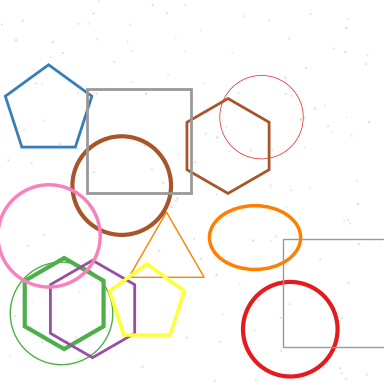[{"shape": "circle", "thickness": 0.5, "radius": 0.54, "center": [0.679, 0.696]}, {"shape": "circle", "thickness": 3, "radius": 0.61, "center": [0.754, 0.145]}, {"shape": "pentagon", "thickness": 2, "radius": 0.59, "center": [0.126, 0.714]}, {"shape": "circle", "thickness": 1, "radius": 0.67, "center": [0.16, 0.186]}, {"shape": "hexagon", "thickness": 3, "radius": 0.59, "center": [0.167, 0.212]}, {"shape": "hexagon", "thickness": 2, "radius": 0.63, "center": [0.24, 0.197]}, {"shape": "triangle", "thickness": 1, "radius": 0.56, "center": [0.432, 0.336]}, {"shape": "oval", "thickness": 2.5, "radius": 0.59, "center": [0.662, 0.383]}, {"shape": "pentagon", "thickness": 2.5, "radius": 0.51, "center": [0.382, 0.212]}, {"shape": "hexagon", "thickness": 2, "radius": 0.62, "center": [0.592, 0.621]}, {"shape": "circle", "thickness": 3, "radius": 0.64, "center": [0.316, 0.518]}, {"shape": "circle", "thickness": 2.5, "radius": 0.66, "center": [0.127, 0.387]}, {"shape": "square", "thickness": 1, "radius": 0.7, "center": [0.877, 0.239]}, {"shape": "square", "thickness": 2, "radius": 0.67, "center": [0.36, 0.635]}]